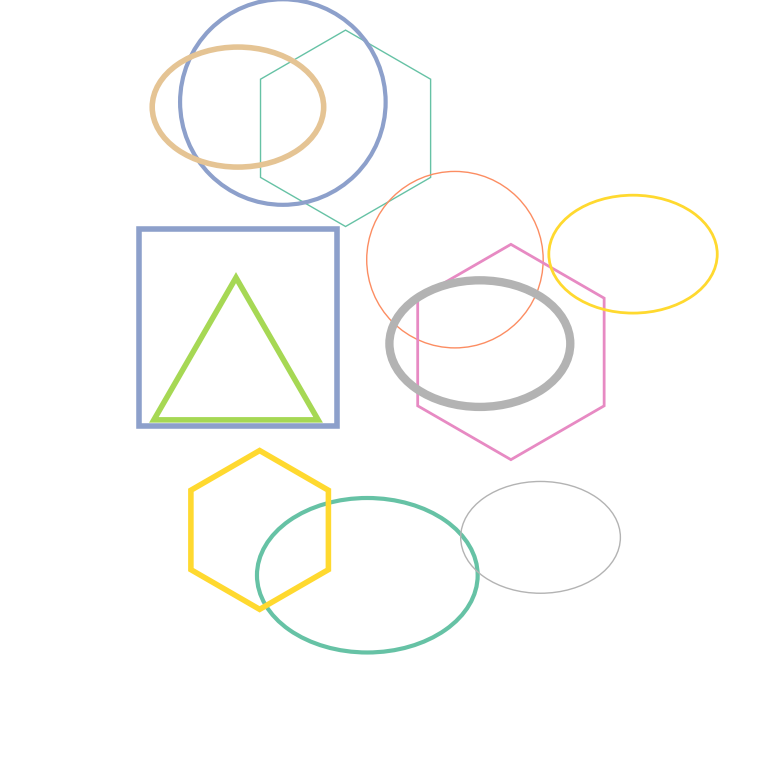[{"shape": "hexagon", "thickness": 0.5, "radius": 0.64, "center": [0.449, 0.833]}, {"shape": "oval", "thickness": 1.5, "radius": 0.72, "center": [0.477, 0.253]}, {"shape": "circle", "thickness": 0.5, "radius": 0.57, "center": [0.591, 0.663]}, {"shape": "circle", "thickness": 1.5, "radius": 0.67, "center": [0.367, 0.867]}, {"shape": "square", "thickness": 2, "radius": 0.64, "center": [0.309, 0.574]}, {"shape": "hexagon", "thickness": 1, "radius": 0.7, "center": [0.664, 0.543]}, {"shape": "triangle", "thickness": 2, "radius": 0.62, "center": [0.306, 0.516]}, {"shape": "oval", "thickness": 1, "radius": 0.55, "center": [0.822, 0.67]}, {"shape": "hexagon", "thickness": 2, "radius": 0.52, "center": [0.337, 0.312]}, {"shape": "oval", "thickness": 2, "radius": 0.56, "center": [0.309, 0.861]}, {"shape": "oval", "thickness": 3, "radius": 0.59, "center": [0.623, 0.554]}, {"shape": "oval", "thickness": 0.5, "radius": 0.52, "center": [0.702, 0.302]}]